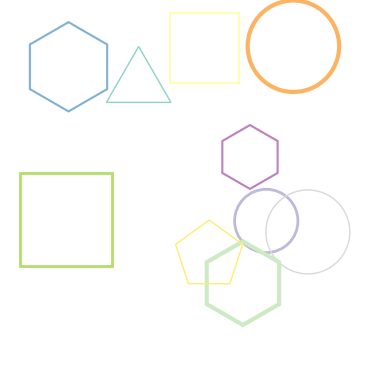[{"shape": "triangle", "thickness": 1, "radius": 0.48, "center": [0.36, 0.782]}, {"shape": "square", "thickness": 1.5, "radius": 0.45, "center": [0.532, 0.875]}, {"shape": "circle", "thickness": 2, "radius": 0.41, "center": [0.692, 0.426]}, {"shape": "hexagon", "thickness": 1.5, "radius": 0.58, "center": [0.178, 0.827]}, {"shape": "circle", "thickness": 3, "radius": 0.59, "center": [0.762, 0.88]}, {"shape": "square", "thickness": 2, "radius": 0.6, "center": [0.171, 0.43]}, {"shape": "circle", "thickness": 1, "radius": 0.55, "center": [0.8, 0.398]}, {"shape": "hexagon", "thickness": 1.5, "radius": 0.41, "center": [0.649, 0.592]}, {"shape": "hexagon", "thickness": 3, "radius": 0.54, "center": [0.631, 0.264]}, {"shape": "pentagon", "thickness": 1, "radius": 0.46, "center": [0.543, 0.337]}]